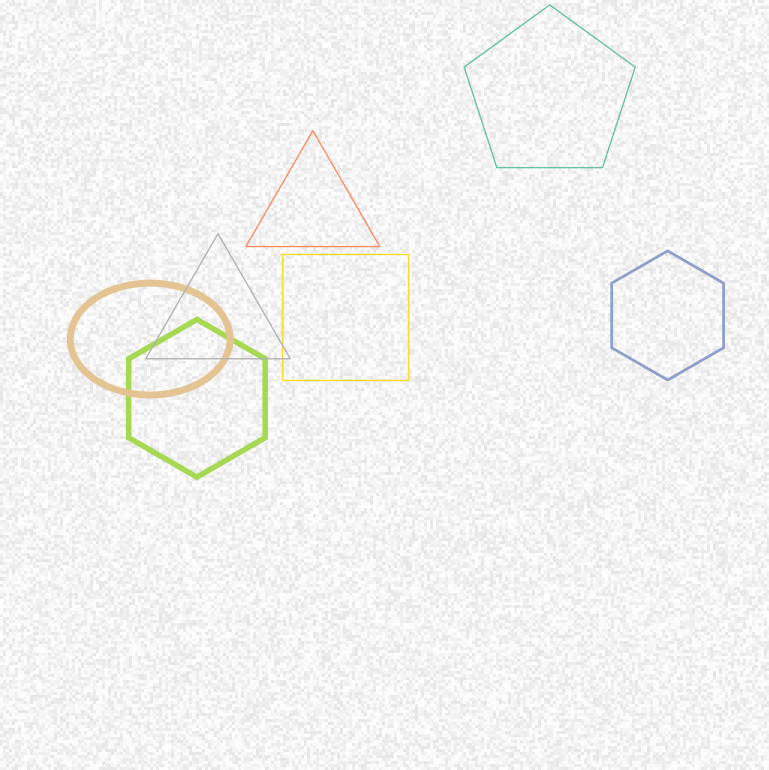[{"shape": "pentagon", "thickness": 0.5, "radius": 0.58, "center": [0.714, 0.877]}, {"shape": "triangle", "thickness": 0.5, "radius": 0.5, "center": [0.406, 0.73]}, {"shape": "hexagon", "thickness": 1, "radius": 0.42, "center": [0.867, 0.59]}, {"shape": "hexagon", "thickness": 2, "radius": 0.51, "center": [0.256, 0.483]}, {"shape": "square", "thickness": 0.5, "radius": 0.41, "center": [0.448, 0.588]}, {"shape": "oval", "thickness": 2.5, "radius": 0.52, "center": [0.195, 0.56]}, {"shape": "triangle", "thickness": 0.5, "radius": 0.54, "center": [0.283, 0.588]}]